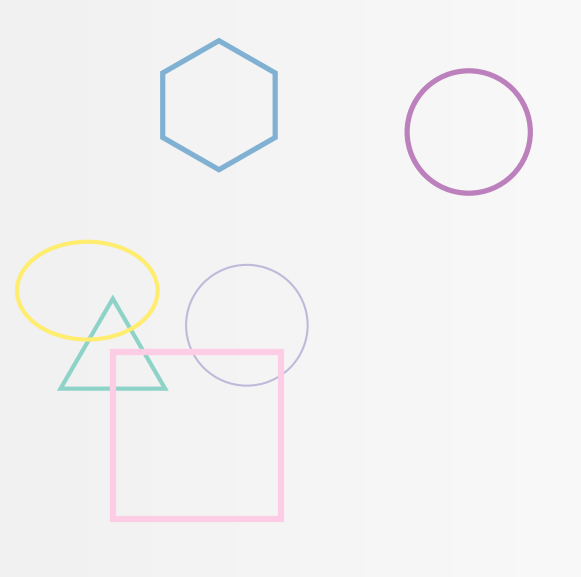[{"shape": "triangle", "thickness": 2, "radius": 0.52, "center": [0.194, 0.378]}, {"shape": "circle", "thickness": 1, "radius": 0.52, "center": [0.425, 0.436]}, {"shape": "hexagon", "thickness": 2.5, "radius": 0.56, "center": [0.377, 0.817]}, {"shape": "square", "thickness": 3, "radius": 0.72, "center": [0.338, 0.245]}, {"shape": "circle", "thickness": 2.5, "radius": 0.53, "center": [0.806, 0.771]}, {"shape": "oval", "thickness": 2, "radius": 0.6, "center": [0.15, 0.496]}]